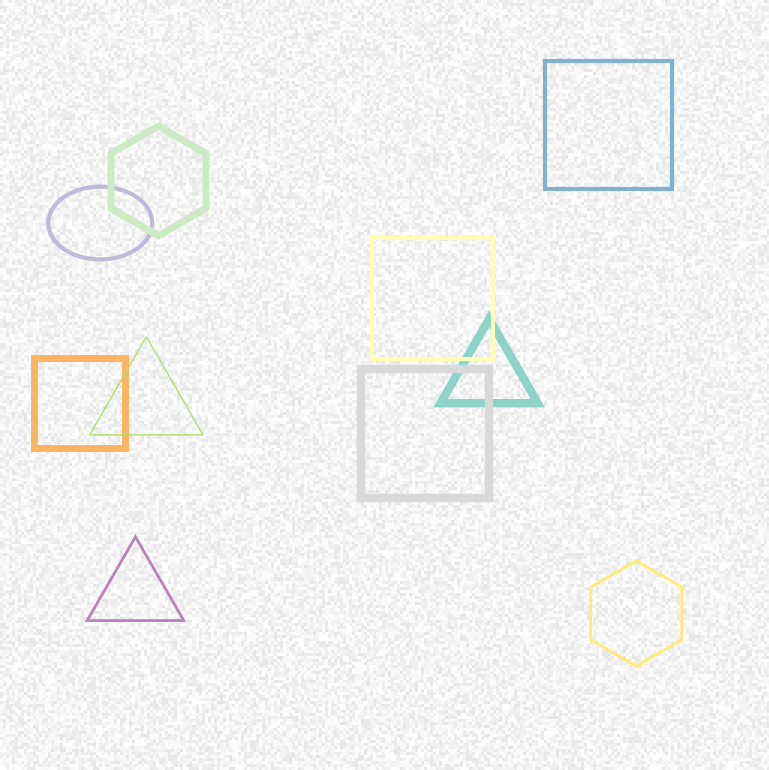[{"shape": "triangle", "thickness": 3, "radius": 0.36, "center": [0.635, 0.513]}, {"shape": "square", "thickness": 1.5, "radius": 0.39, "center": [0.561, 0.612]}, {"shape": "oval", "thickness": 1.5, "radius": 0.34, "center": [0.13, 0.71]}, {"shape": "square", "thickness": 1.5, "radius": 0.41, "center": [0.79, 0.838]}, {"shape": "square", "thickness": 2.5, "radius": 0.29, "center": [0.103, 0.477]}, {"shape": "triangle", "thickness": 0.5, "radius": 0.42, "center": [0.19, 0.478]}, {"shape": "square", "thickness": 3, "radius": 0.42, "center": [0.552, 0.437]}, {"shape": "triangle", "thickness": 1, "radius": 0.36, "center": [0.176, 0.23]}, {"shape": "hexagon", "thickness": 2.5, "radius": 0.36, "center": [0.206, 0.765]}, {"shape": "hexagon", "thickness": 1, "radius": 0.34, "center": [0.826, 0.203]}]